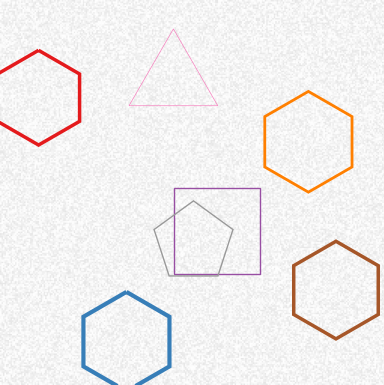[{"shape": "hexagon", "thickness": 2.5, "radius": 0.62, "center": [0.1, 0.746]}, {"shape": "hexagon", "thickness": 3, "radius": 0.64, "center": [0.328, 0.113]}, {"shape": "square", "thickness": 1, "radius": 0.56, "center": [0.564, 0.4]}, {"shape": "hexagon", "thickness": 2, "radius": 0.65, "center": [0.801, 0.632]}, {"shape": "hexagon", "thickness": 2.5, "radius": 0.63, "center": [0.873, 0.247]}, {"shape": "triangle", "thickness": 0.5, "radius": 0.67, "center": [0.45, 0.792]}, {"shape": "pentagon", "thickness": 1, "radius": 0.54, "center": [0.503, 0.37]}]